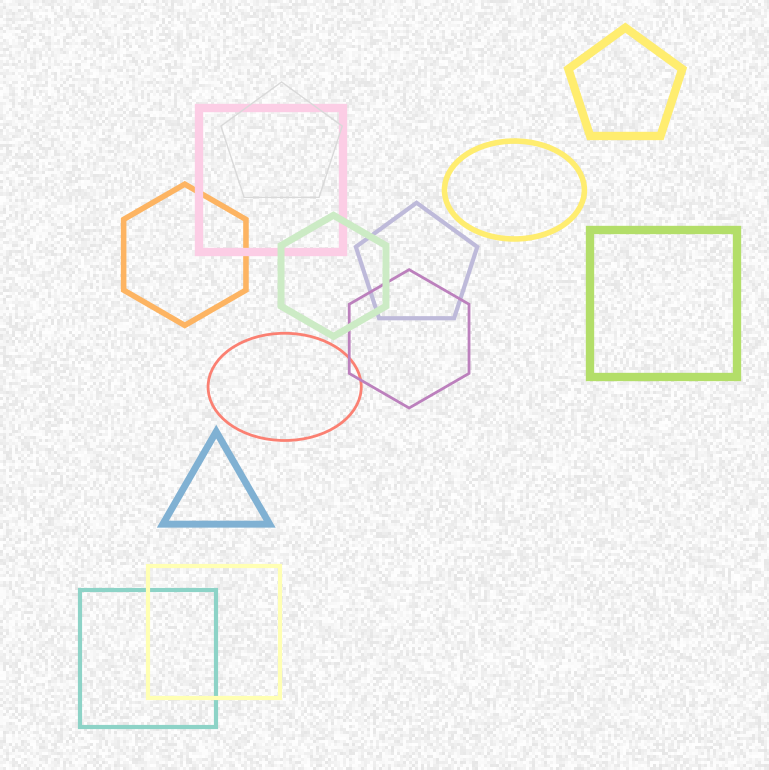[{"shape": "square", "thickness": 1.5, "radius": 0.44, "center": [0.192, 0.145]}, {"shape": "square", "thickness": 1.5, "radius": 0.43, "center": [0.278, 0.179]}, {"shape": "pentagon", "thickness": 1.5, "radius": 0.41, "center": [0.541, 0.654]}, {"shape": "oval", "thickness": 1, "radius": 0.5, "center": [0.37, 0.498]}, {"shape": "triangle", "thickness": 2.5, "radius": 0.4, "center": [0.281, 0.359]}, {"shape": "hexagon", "thickness": 2, "radius": 0.46, "center": [0.24, 0.669]}, {"shape": "square", "thickness": 3, "radius": 0.48, "center": [0.862, 0.606]}, {"shape": "square", "thickness": 3, "radius": 0.47, "center": [0.352, 0.766]}, {"shape": "pentagon", "thickness": 0.5, "radius": 0.41, "center": [0.366, 0.811]}, {"shape": "hexagon", "thickness": 1, "radius": 0.45, "center": [0.531, 0.56]}, {"shape": "hexagon", "thickness": 2.5, "radius": 0.39, "center": [0.433, 0.642]}, {"shape": "pentagon", "thickness": 3, "radius": 0.39, "center": [0.812, 0.886]}, {"shape": "oval", "thickness": 2, "radius": 0.45, "center": [0.668, 0.753]}]